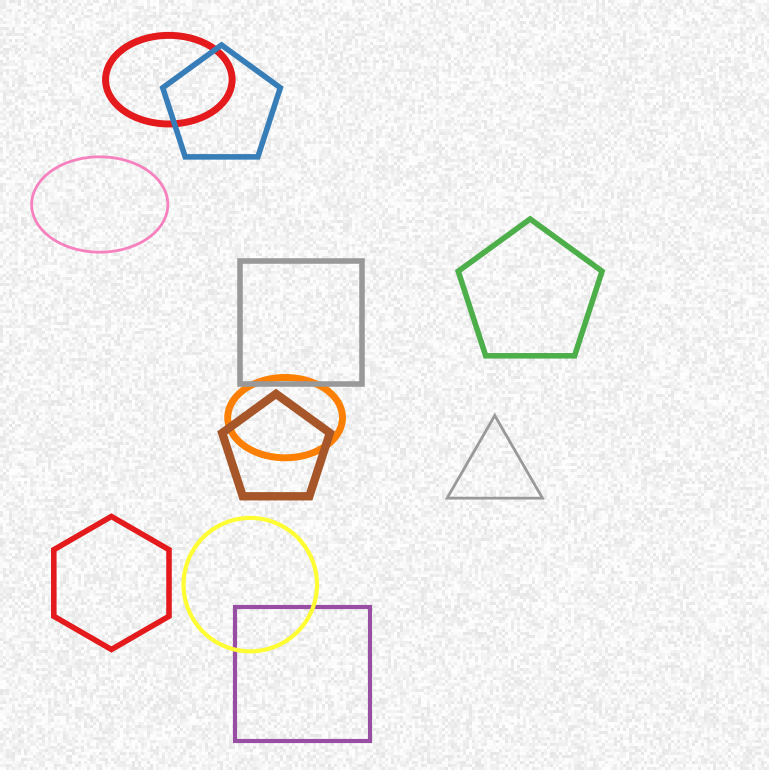[{"shape": "oval", "thickness": 2.5, "radius": 0.41, "center": [0.219, 0.897]}, {"shape": "hexagon", "thickness": 2, "radius": 0.43, "center": [0.145, 0.243]}, {"shape": "pentagon", "thickness": 2, "radius": 0.4, "center": [0.288, 0.861]}, {"shape": "pentagon", "thickness": 2, "radius": 0.49, "center": [0.689, 0.617]}, {"shape": "square", "thickness": 1.5, "radius": 0.44, "center": [0.393, 0.124]}, {"shape": "oval", "thickness": 2.5, "radius": 0.37, "center": [0.37, 0.458]}, {"shape": "circle", "thickness": 1.5, "radius": 0.43, "center": [0.325, 0.241]}, {"shape": "pentagon", "thickness": 3, "radius": 0.37, "center": [0.358, 0.415]}, {"shape": "oval", "thickness": 1, "radius": 0.44, "center": [0.13, 0.734]}, {"shape": "triangle", "thickness": 1, "radius": 0.36, "center": [0.643, 0.389]}, {"shape": "square", "thickness": 2, "radius": 0.4, "center": [0.391, 0.581]}]